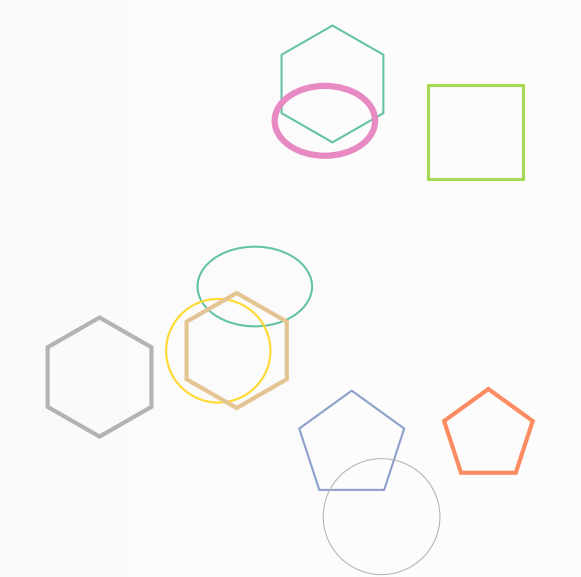[{"shape": "hexagon", "thickness": 1, "radius": 0.51, "center": [0.572, 0.854]}, {"shape": "oval", "thickness": 1, "radius": 0.49, "center": [0.438, 0.503]}, {"shape": "pentagon", "thickness": 2, "radius": 0.4, "center": [0.84, 0.245]}, {"shape": "pentagon", "thickness": 1, "radius": 0.47, "center": [0.605, 0.228]}, {"shape": "oval", "thickness": 3, "radius": 0.43, "center": [0.559, 0.79]}, {"shape": "square", "thickness": 1.5, "radius": 0.41, "center": [0.819, 0.771]}, {"shape": "circle", "thickness": 1, "radius": 0.45, "center": [0.376, 0.392]}, {"shape": "hexagon", "thickness": 2, "radius": 0.5, "center": [0.407, 0.392]}, {"shape": "hexagon", "thickness": 2, "radius": 0.52, "center": [0.171, 0.346]}, {"shape": "circle", "thickness": 0.5, "radius": 0.5, "center": [0.656, 0.105]}]